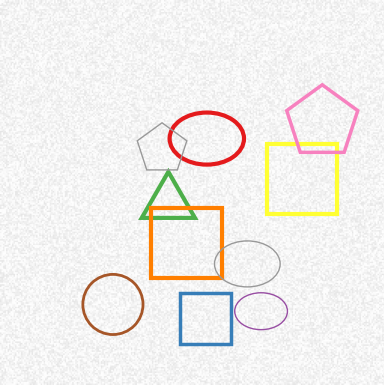[{"shape": "oval", "thickness": 3, "radius": 0.48, "center": [0.537, 0.64]}, {"shape": "square", "thickness": 2.5, "radius": 0.34, "center": [0.534, 0.173]}, {"shape": "triangle", "thickness": 3, "radius": 0.4, "center": [0.437, 0.474]}, {"shape": "oval", "thickness": 1, "radius": 0.34, "center": [0.678, 0.192]}, {"shape": "square", "thickness": 3, "radius": 0.46, "center": [0.485, 0.369]}, {"shape": "square", "thickness": 3, "radius": 0.46, "center": [0.783, 0.535]}, {"shape": "circle", "thickness": 2, "radius": 0.39, "center": [0.293, 0.209]}, {"shape": "pentagon", "thickness": 2.5, "radius": 0.48, "center": [0.837, 0.683]}, {"shape": "oval", "thickness": 1, "radius": 0.43, "center": [0.642, 0.315]}, {"shape": "pentagon", "thickness": 1, "radius": 0.34, "center": [0.421, 0.613]}]